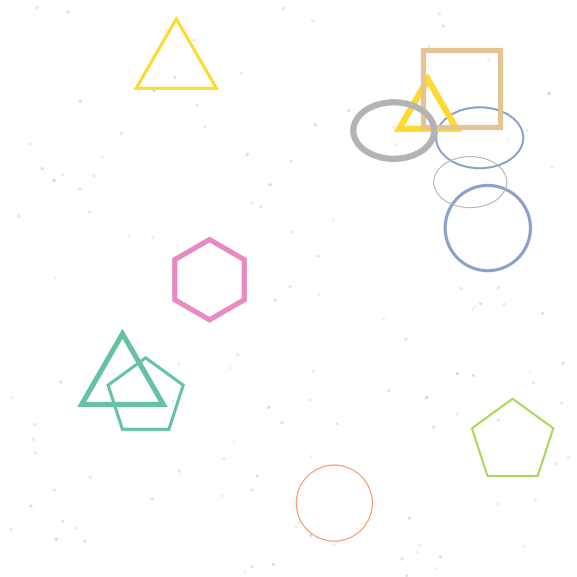[{"shape": "pentagon", "thickness": 1.5, "radius": 0.34, "center": [0.252, 0.311]}, {"shape": "triangle", "thickness": 2.5, "radius": 0.41, "center": [0.212, 0.34]}, {"shape": "circle", "thickness": 0.5, "radius": 0.33, "center": [0.579, 0.128]}, {"shape": "oval", "thickness": 1, "radius": 0.38, "center": [0.831, 0.761]}, {"shape": "circle", "thickness": 1.5, "radius": 0.37, "center": [0.845, 0.604]}, {"shape": "hexagon", "thickness": 2.5, "radius": 0.35, "center": [0.363, 0.515]}, {"shape": "pentagon", "thickness": 1, "radius": 0.37, "center": [0.888, 0.235]}, {"shape": "triangle", "thickness": 1.5, "radius": 0.4, "center": [0.305, 0.886]}, {"shape": "triangle", "thickness": 3, "radius": 0.29, "center": [0.741, 0.805]}, {"shape": "square", "thickness": 2.5, "radius": 0.33, "center": [0.8, 0.846]}, {"shape": "oval", "thickness": 3, "radius": 0.35, "center": [0.682, 0.773]}, {"shape": "oval", "thickness": 0.5, "radius": 0.32, "center": [0.814, 0.684]}]